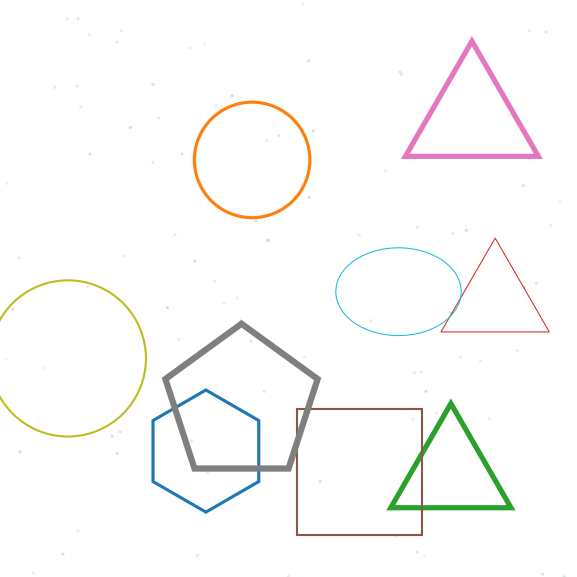[{"shape": "hexagon", "thickness": 1.5, "radius": 0.53, "center": [0.357, 0.218]}, {"shape": "circle", "thickness": 1.5, "radius": 0.5, "center": [0.437, 0.722]}, {"shape": "triangle", "thickness": 2.5, "radius": 0.6, "center": [0.781, 0.18]}, {"shape": "triangle", "thickness": 0.5, "radius": 0.54, "center": [0.857, 0.478]}, {"shape": "square", "thickness": 1, "radius": 0.54, "center": [0.623, 0.182]}, {"shape": "triangle", "thickness": 2.5, "radius": 0.66, "center": [0.817, 0.795]}, {"shape": "pentagon", "thickness": 3, "radius": 0.69, "center": [0.418, 0.3]}, {"shape": "circle", "thickness": 1, "radius": 0.68, "center": [0.118, 0.379]}, {"shape": "oval", "thickness": 0.5, "radius": 0.54, "center": [0.69, 0.494]}]